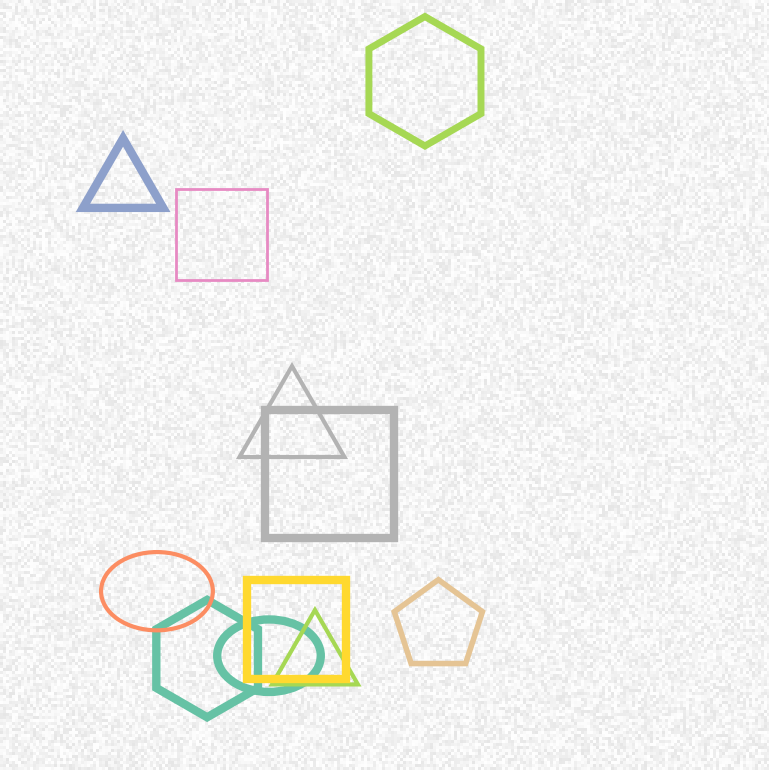[{"shape": "oval", "thickness": 3, "radius": 0.34, "center": [0.349, 0.148]}, {"shape": "hexagon", "thickness": 3, "radius": 0.38, "center": [0.269, 0.145]}, {"shape": "oval", "thickness": 1.5, "radius": 0.36, "center": [0.204, 0.232]}, {"shape": "triangle", "thickness": 3, "radius": 0.3, "center": [0.16, 0.76]}, {"shape": "square", "thickness": 1, "radius": 0.3, "center": [0.287, 0.696]}, {"shape": "triangle", "thickness": 1.5, "radius": 0.32, "center": [0.409, 0.143]}, {"shape": "hexagon", "thickness": 2.5, "radius": 0.42, "center": [0.552, 0.894]}, {"shape": "square", "thickness": 3, "radius": 0.32, "center": [0.385, 0.182]}, {"shape": "pentagon", "thickness": 2, "radius": 0.3, "center": [0.569, 0.187]}, {"shape": "triangle", "thickness": 1.5, "radius": 0.39, "center": [0.379, 0.446]}, {"shape": "square", "thickness": 3, "radius": 0.42, "center": [0.428, 0.385]}]